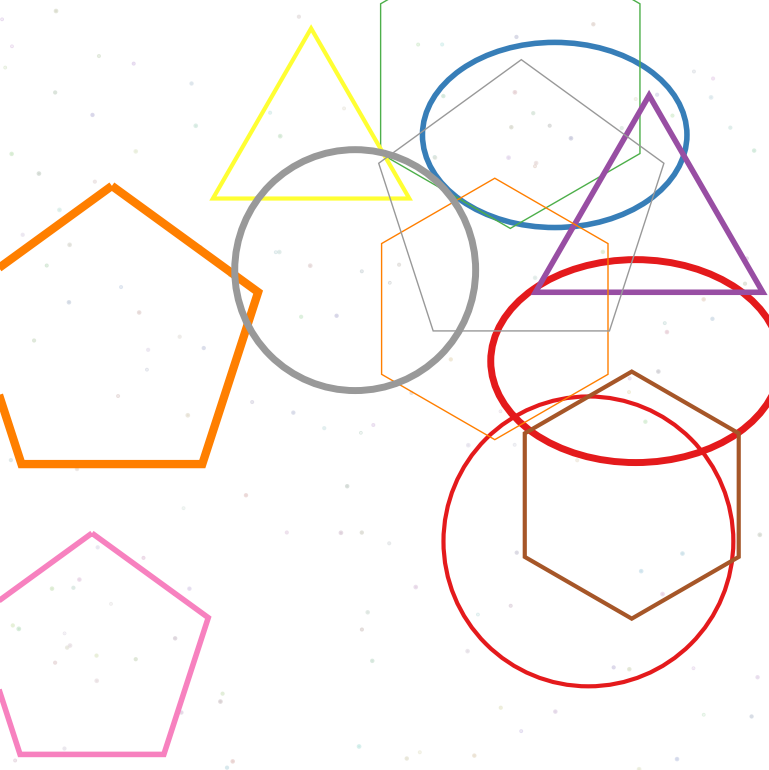[{"shape": "oval", "thickness": 2.5, "radius": 0.94, "center": [0.826, 0.531]}, {"shape": "circle", "thickness": 1.5, "radius": 0.94, "center": [0.764, 0.297]}, {"shape": "oval", "thickness": 2, "radius": 0.86, "center": [0.72, 0.825]}, {"shape": "hexagon", "thickness": 0.5, "radius": 0.97, "center": [0.663, 0.898]}, {"shape": "triangle", "thickness": 2, "radius": 0.85, "center": [0.843, 0.706]}, {"shape": "hexagon", "thickness": 0.5, "radius": 0.85, "center": [0.643, 0.599]}, {"shape": "pentagon", "thickness": 3, "radius": 1.0, "center": [0.145, 0.559]}, {"shape": "triangle", "thickness": 1.5, "radius": 0.74, "center": [0.404, 0.816]}, {"shape": "hexagon", "thickness": 1.5, "radius": 0.8, "center": [0.82, 0.357]}, {"shape": "pentagon", "thickness": 2, "radius": 0.79, "center": [0.119, 0.149]}, {"shape": "pentagon", "thickness": 0.5, "radius": 0.97, "center": [0.677, 0.728]}, {"shape": "circle", "thickness": 2.5, "radius": 0.78, "center": [0.461, 0.649]}]